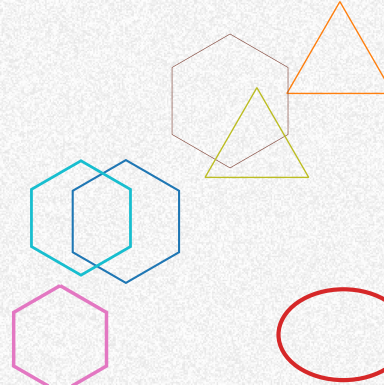[{"shape": "hexagon", "thickness": 1.5, "radius": 0.8, "center": [0.327, 0.425]}, {"shape": "triangle", "thickness": 1, "radius": 0.79, "center": [0.883, 0.837]}, {"shape": "oval", "thickness": 3, "radius": 0.84, "center": [0.892, 0.131]}, {"shape": "hexagon", "thickness": 0.5, "radius": 0.87, "center": [0.598, 0.738]}, {"shape": "hexagon", "thickness": 2.5, "radius": 0.7, "center": [0.156, 0.119]}, {"shape": "triangle", "thickness": 1, "radius": 0.78, "center": [0.667, 0.617]}, {"shape": "hexagon", "thickness": 2, "radius": 0.74, "center": [0.21, 0.434]}]